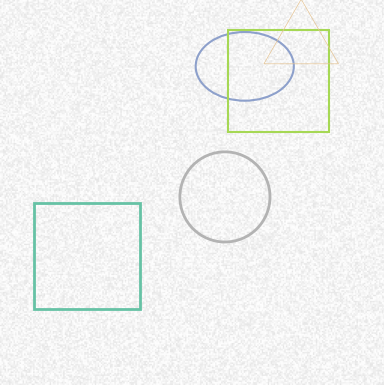[{"shape": "square", "thickness": 2, "radius": 0.69, "center": [0.227, 0.336]}, {"shape": "oval", "thickness": 1.5, "radius": 0.64, "center": [0.636, 0.828]}, {"shape": "square", "thickness": 1.5, "radius": 0.66, "center": [0.723, 0.79]}, {"shape": "triangle", "thickness": 0.5, "radius": 0.56, "center": [0.782, 0.89]}, {"shape": "circle", "thickness": 2, "radius": 0.59, "center": [0.584, 0.488]}]